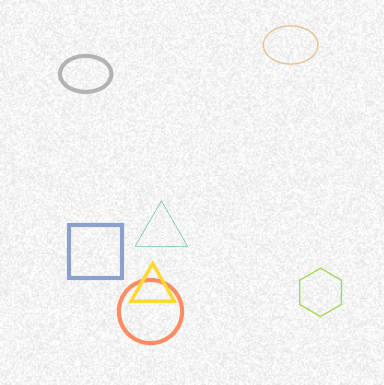[{"shape": "triangle", "thickness": 0.5, "radius": 0.39, "center": [0.419, 0.4]}, {"shape": "circle", "thickness": 3, "radius": 0.41, "center": [0.391, 0.191]}, {"shape": "square", "thickness": 3, "radius": 0.35, "center": [0.247, 0.346]}, {"shape": "hexagon", "thickness": 1, "radius": 0.31, "center": [0.833, 0.241]}, {"shape": "triangle", "thickness": 2.5, "radius": 0.33, "center": [0.397, 0.25]}, {"shape": "oval", "thickness": 1, "radius": 0.35, "center": [0.755, 0.883]}, {"shape": "oval", "thickness": 3, "radius": 0.33, "center": [0.223, 0.808]}]